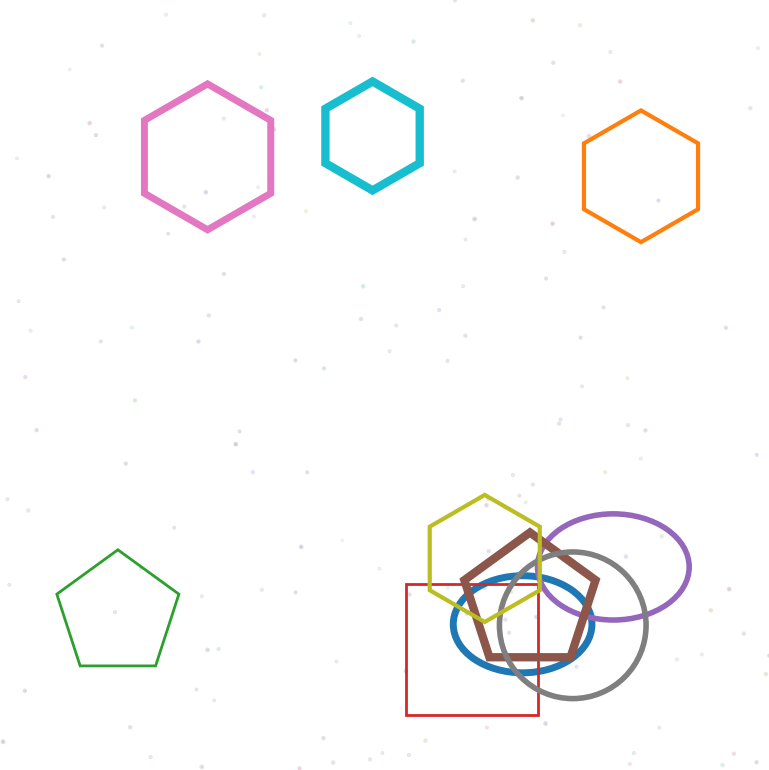[{"shape": "oval", "thickness": 2.5, "radius": 0.45, "center": [0.679, 0.189]}, {"shape": "hexagon", "thickness": 1.5, "radius": 0.43, "center": [0.832, 0.771]}, {"shape": "pentagon", "thickness": 1, "radius": 0.42, "center": [0.153, 0.203]}, {"shape": "square", "thickness": 1, "radius": 0.43, "center": [0.613, 0.156]}, {"shape": "oval", "thickness": 2, "radius": 0.49, "center": [0.797, 0.264]}, {"shape": "pentagon", "thickness": 3, "radius": 0.45, "center": [0.688, 0.219]}, {"shape": "hexagon", "thickness": 2.5, "radius": 0.47, "center": [0.27, 0.796]}, {"shape": "circle", "thickness": 2, "radius": 0.48, "center": [0.744, 0.188]}, {"shape": "hexagon", "thickness": 1.5, "radius": 0.41, "center": [0.63, 0.275]}, {"shape": "hexagon", "thickness": 3, "radius": 0.35, "center": [0.484, 0.823]}]